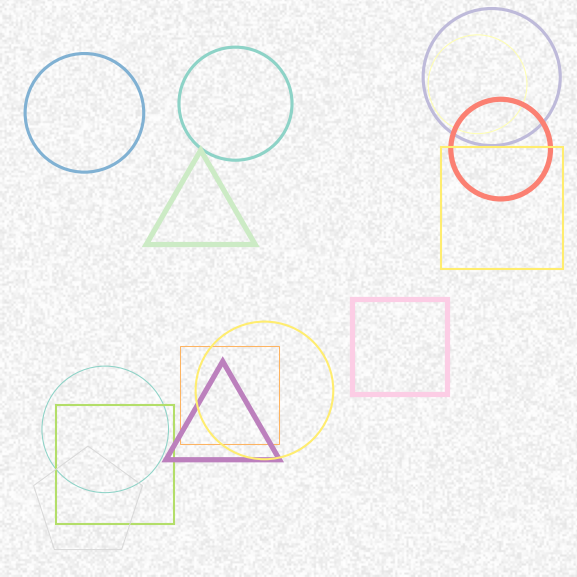[{"shape": "circle", "thickness": 0.5, "radius": 0.55, "center": [0.182, 0.256]}, {"shape": "circle", "thickness": 1.5, "radius": 0.49, "center": [0.408, 0.82]}, {"shape": "circle", "thickness": 0.5, "radius": 0.43, "center": [0.827, 0.853]}, {"shape": "circle", "thickness": 1.5, "radius": 0.59, "center": [0.851, 0.866]}, {"shape": "circle", "thickness": 2.5, "radius": 0.43, "center": [0.867, 0.741]}, {"shape": "circle", "thickness": 1.5, "radius": 0.51, "center": [0.146, 0.804]}, {"shape": "square", "thickness": 0.5, "radius": 0.43, "center": [0.397, 0.315]}, {"shape": "square", "thickness": 1, "radius": 0.51, "center": [0.199, 0.195]}, {"shape": "square", "thickness": 2.5, "radius": 0.41, "center": [0.691, 0.399]}, {"shape": "pentagon", "thickness": 0.5, "radius": 0.5, "center": [0.152, 0.128]}, {"shape": "triangle", "thickness": 2.5, "radius": 0.57, "center": [0.386, 0.26]}, {"shape": "triangle", "thickness": 2.5, "radius": 0.54, "center": [0.348, 0.63]}, {"shape": "circle", "thickness": 1, "radius": 0.6, "center": [0.458, 0.323]}, {"shape": "square", "thickness": 1, "radius": 0.53, "center": [0.87, 0.638]}]